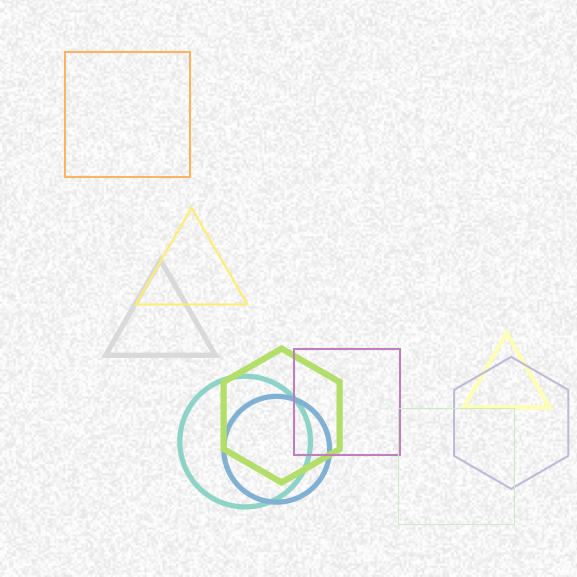[{"shape": "circle", "thickness": 2.5, "radius": 0.57, "center": [0.424, 0.235]}, {"shape": "triangle", "thickness": 2, "radius": 0.43, "center": [0.877, 0.337]}, {"shape": "hexagon", "thickness": 1, "radius": 0.57, "center": [0.885, 0.267]}, {"shape": "circle", "thickness": 2.5, "radius": 0.46, "center": [0.479, 0.221]}, {"shape": "square", "thickness": 1, "radius": 0.54, "center": [0.221, 0.801]}, {"shape": "hexagon", "thickness": 3, "radius": 0.58, "center": [0.488, 0.28]}, {"shape": "triangle", "thickness": 2.5, "radius": 0.55, "center": [0.278, 0.439]}, {"shape": "square", "thickness": 1, "radius": 0.46, "center": [0.6, 0.304]}, {"shape": "square", "thickness": 0.5, "radius": 0.5, "center": [0.79, 0.192]}, {"shape": "triangle", "thickness": 1, "radius": 0.56, "center": [0.332, 0.528]}]